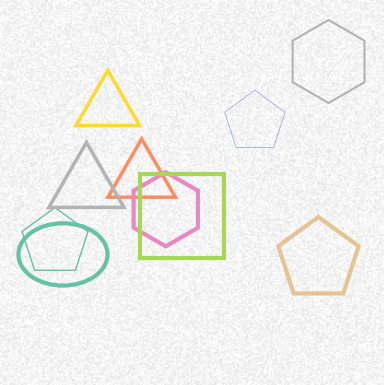[{"shape": "oval", "thickness": 3, "radius": 0.58, "center": [0.164, 0.339]}, {"shape": "pentagon", "thickness": 1, "radius": 0.45, "center": [0.143, 0.371]}, {"shape": "triangle", "thickness": 2.5, "radius": 0.51, "center": [0.368, 0.538]}, {"shape": "pentagon", "thickness": 0.5, "radius": 0.41, "center": [0.662, 0.683]}, {"shape": "hexagon", "thickness": 3, "radius": 0.48, "center": [0.431, 0.457]}, {"shape": "square", "thickness": 3, "radius": 0.55, "center": [0.474, 0.439]}, {"shape": "triangle", "thickness": 2.5, "radius": 0.48, "center": [0.28, 0.722]}, {"shape": "pentagon", "thickness": 3, "radius": 0.55, "center": [0.827, 0.327]}, {"shape": "triangle", "thickness": 2.5, "radius": 0.56, "center": [0.224, 0.518]}, {"shape": "hexagon", "thickness": 1.5, "radius": 0.54, "center": [0.853, 0.84]}]